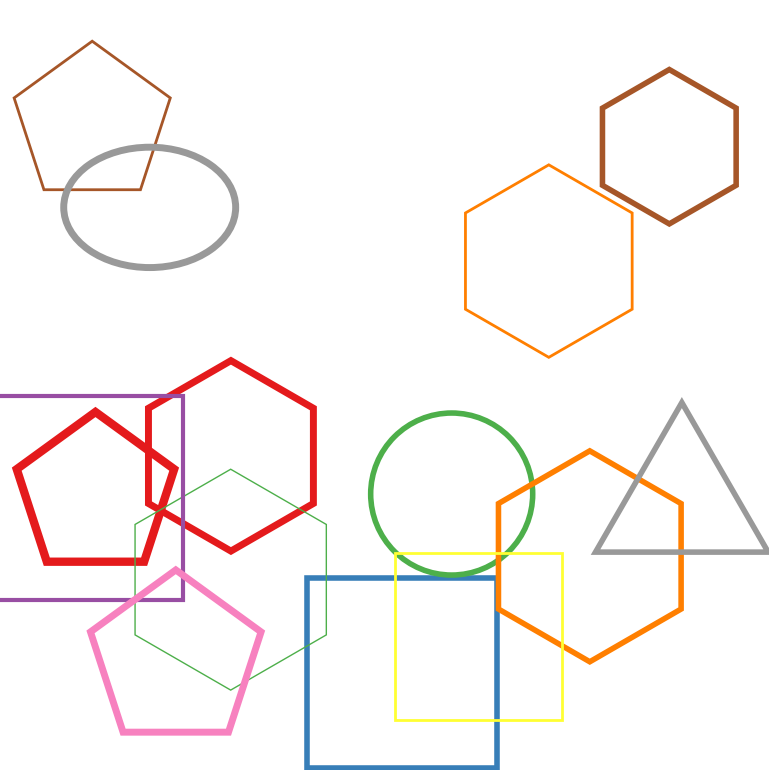[{"shape": "pentagon", "thickness": 3, "radius": 0.54, "center": [0.124, 0.357]}, {"shape": "hexagon", "thickness": 2.5, "radius": 0.62, "center": [0.3, 0.408]}, {"shape": "square", "thickness": 2, "radius": 0.62, "center": [0.522, 0.126]}, {"shape": "hexagon", "thickness": 0.5, "radius": 0.72, "center": [0.3, 0.247]}, {"shape": "circle", "thickness": 2, "radius": 0.53, "center": [0.587, 0.358]}, {"shape": "square", "thickness": 1.5, "radius": 0.66, "center": [0.105, 0.353]}, {"shape": "hexagon", "thickness": 2, "radius": 0.68, "center": [0.766, 0.278]}, {"shape": "hexagon", "thickness": 1, "radius": 0.62, "center": [0.713, 0.661]}, {"shape": "square", "thickness": 1, "radius": 0.54, "center": [0.621, 0.174]}, {"shape": "pentagon", "thickness": 1, "radius": 0.53, "center": [0.12, 0.84]}, {"shape": "hexagon", "thickness": 2, "radius": 0.5, "center": [0.869, 0.809]}, {"shape": "pentagon", "thickness": 2.5, "radius": 0.58, "center": [0.228, 0.143]}, {"shape": "oval", "thickness": 2.5, "radius": 0.56, "center": [0.194, 0.731]}, {"shape": "triangle", "thickness": 2, "radius": 0.65, "center": [0.886, 0.348]}]